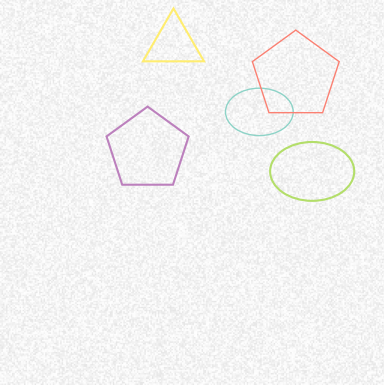[{"shape": "oval", "thickness": 1, "radius": 0.44, "center": [0.674, 0.709]}, {"shape": "pentagon", "thickness": 1, "radius": 0.59, "center": [0.768, 0.803]}, {"shape": "oval", "thickness": 1.5, "radius": 0.55, "center": [0.811, 0.555]}, {"shape": "pentagon", "thickness": 1.5, "radius": 0.56, "center": [0.383, 0.611]}, {"shape": "triangle", "thickness": 1.5, "radius": 0.46, "center": [0.451, 0.886]}]